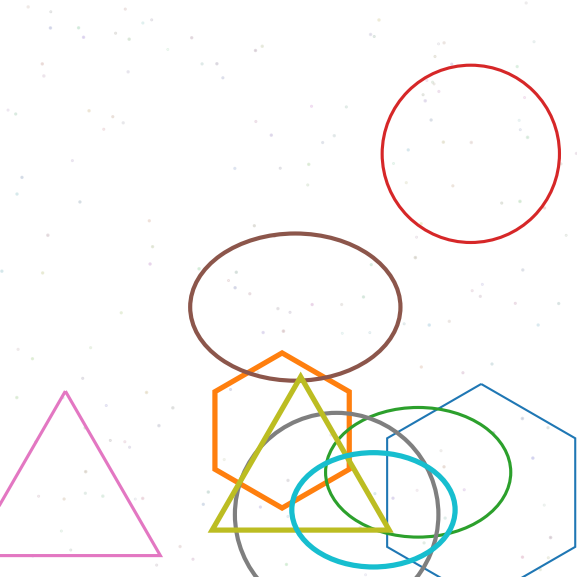[{"shape": "hexagon", "thickness": 1, "radius": 0.94, "center": [0.833, 0.146]}, {"shape": "hexagon", "thickness": 2.5, "radius": 0.67, "center": [0.488, 0.254]}, {"shape": "oval", "thickness": 1.5, "radius": 0.8, "center": [0.724, 0.181]}, {"shape": "circle", "thickness": 1.5, "radius": 0.77, "center": [0.815, 0.733]}, {"shape": "oval", "thickness": 2, "radius": 0.91, "center": [0.511, 0.467]}, {"shape": "triangle", "thickness": 1.5, "radius": 0.95, "center": [0.113, 0.132]}, {"shape": "circle", "thickness": 2, "radius": 0.88, "center": [0.583, 0.108]}, {"shape": "triangle", "thickness": 2.5, "radius": 0.88, "center": [0.521, 0.17]}, {"shape": "oval", "thickness": 2.5, "radius": 0.71, "center": [0.647, 0.116]}]